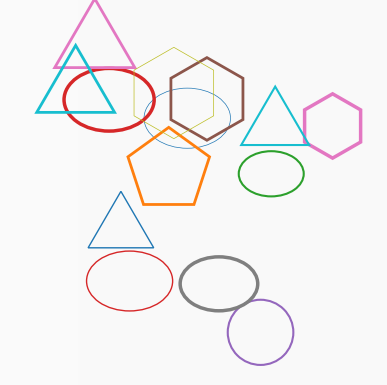[{"shape": "triangle", "thickness": 1, "radius": 0.49, "center": [0.312, 0.405]}, {"shape": "oval", "thickness": 0.5, "radius": 0.56, "center": [0.483, 0.693]}, {"shape": "pentagon", "thickness": 2, "radius": 0.55, "center": [0.435, 0.558]}, {"shape": "oval", "thickness": 1.5, "radius": 0.42, "center": [0.7, 0.549]}, {"shape": "oval", "thickness": 1, "radius": 0.56, "center": [0.334, 0.27]}, {"shape": "oval", "thickness": 2.5, "radius": 0.58, "center": [0.282, 0.741]}, {"shape": "circle", "thickness": 1.5, "radius": 0.42, "center": [0.672, 0.137]}, {"shape": "hexagon", "thickness": 2, "radius": 0.54, "center": [0.534, 0.743]}, {"shape": "triangle", "thickness": 2, "radius": 0.6, "center": [0.245, 0.884]}, {"shape": "hexagon", "thickness": 2.5, "radius": 0.42, "center": [0.858, 0.673]}, {"shape": "oval", "thickness": 2.5, "radius": 0.5, "center": [0.565, 0.263]}, {"shape": "hexagon", "thickness": 0.5, "radius": 0.59, "center": [0.449, 0.758]}, {"shape": "triangle", "thickness": 2, "radius": 0.58, "center": [0.195, 0.766]}, {"shape": "triangle", "thickness": 1.5, "radius": 0.51, "center": [0.71, 0.674]}]